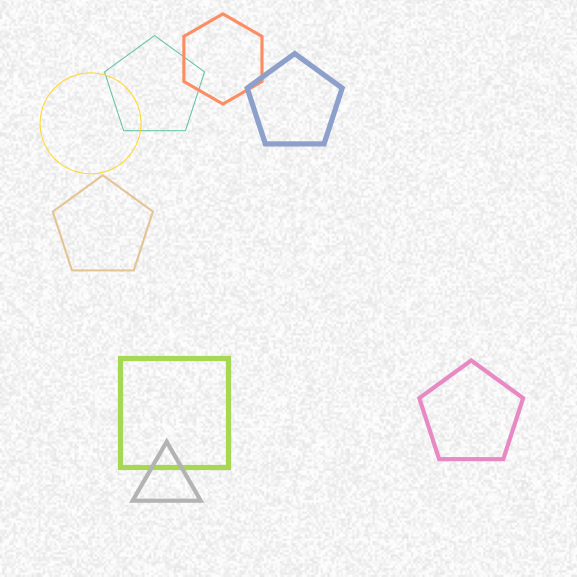[{"shape": "pentagon", "thickness": 0.5, "radius": 0.46, "center": [0.268, 0.846]}, {"shape": "hexagon", "thickness": 1.5, "radius": 0.39, "center": [0.386, 0.897]}, {"shape": "pentagon", "thickness": 2.5, "radius": 0.43, "center": [0.51, 0.82]}, {"shape": "pentagon", "thickness": 2, "radius": 0.47, "center": [0.816, 0.281]}, {"shape": "square", "thickness": 2.5, "radius": 0.47, "center": [0.301, 0.285]}, {"shape": "circle", "thickness": 0.5, "radius": 0.44, "center": [0.157, 0.786]}, {"shape": "pentagon", "thickness": 1, "radius": 0.46, "center": [0.178, 0.605]}, {"shape": "triangle", "thickness": 2, "radius": 0.34, "center": [0.289, 0.166]}]